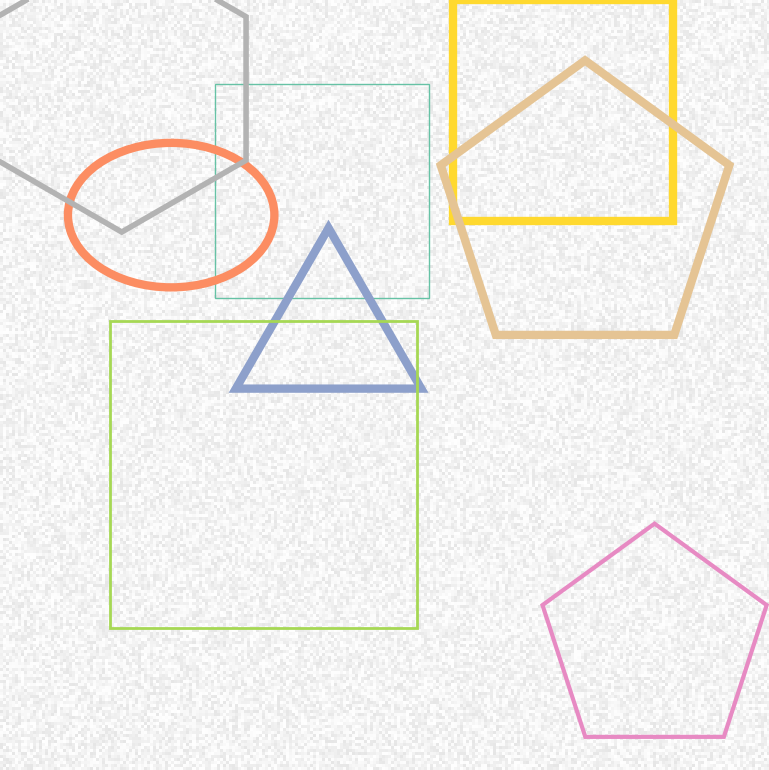[{"shape": "square", "thickness": 0.5, "radius": 0.69, "center": [0.418, 0.752]}, {"shape": "oval", "thickness": 3, "radius": 0.67, "center": [0.222, 0.721]}, {"shape": "triangle", "thickness": 3, "radius": 0.7, "center": [0.427, 0.565]}, {"shape": "pentagon", "thickness": 1.5, "radius": 0.77, "center": [0.85, 0.167]}, {"shape": "square", "thickness": 1, "radius": 1.0, "center": [0.342, 0.384]}, {"shape": "square", "thickness": 3, "radius": 0.72, "center": [0.731, 0.857]}, {"shape": "pentagon", "thickness": 3, "radius": 0.99, "center": [0.76, 0.724]}, {"shape": "hexagon", "thickness": 2, "radius": 0.93, "center": [0.158, 0.885]}]